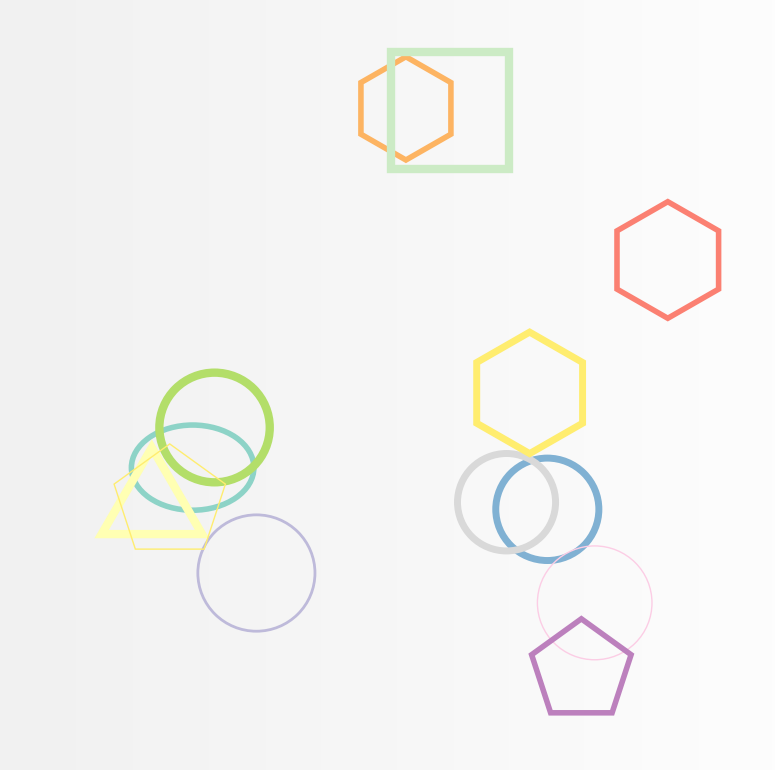[{"shape": "oval", "thickness": 2, "radius": 0.4, "center": [0.249, 0.393]}, {"shape": "triangle", "thickness": 3, "radius": 0.37, "center": [0.196, 0.344]}, {"shape": "circle", "thickness": 1, "radius": 0.38, "center": [0.331, 0.256]}, {"shape": "hexagon", "thickness": 2, "radius": 0.38, "center": [0.862, 0.662]}, {"shape": "circle", "thickness": 2.5, "radius": 0.33, "center": [0.706, 0.339]}, {"shape": "hexagon", "thickness": 2, "radius": 0.34, "center": [0.524, 0.859]}, {"shape": "circle", "thickness": 3, "radius": 0.36, "center": [0.277, 0.445]}, {"shape": "circle", "thickness": 0.5, "radius": 0.37, "center": [0.767, 0.217]}, {"shape": "circle", "thickness": 2.5, "radius": 0.32, "center": [0.654, 0.348]}, {"shape": "pentagon", "thickness": 2, "radius": 0.34, "center": [0.75, 0.129]}, {"shape": "square", "thickness": 3, "radius": 0.38, "center": [0.58, 0.857]}, {"shape": "pentagon", "thickness": 0.5, "radius": 0.38, "center": [0.219, 0.348]}, {"shape": "hexagon", "thickness": 2.5, "radius": 0.39, "center": [0.683, 0.49]}]